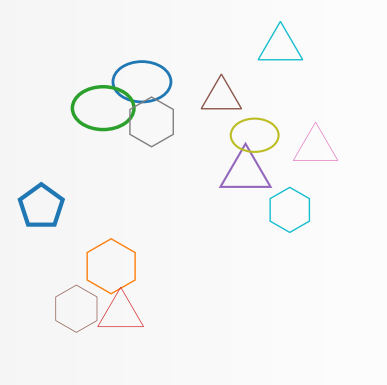[{"shape": "oval", "thickness": 2, "radius": 0.37, "center": [0.366, 0.788]}, {"shape": "pentagon", "thickness": 3, "radius": 0.29, "center": [0.107, 0.464]}, {"shape": "hexagon", "thickness": 1, "radius": 0.36, "center": [0.287, 0.308]}, {"shape": "oval", "thickness": 2.5, "radius": 0.4, "center": [0.266, 0.719]}, {"shape": "triangle", "thickness": 0.5, "radius": 0.34, "center": [0.311, 0.186]}, {"shape": "triangle", "thickness": 1.5, "radius": 0.37, "center": [0.634, 0.552]}, {"shape": "hexagon", "thickness": 0.5, "radius": 0.31, "center": [0.197, 0.198]}, {"shape": "triangle", "thickness": 1, "radius": 0.3, "center": [0.571, 0.748]}, {"shape": "triangle", "thickness": 0.5, "radius": 0.33, "center": [0.814, 0.616]}, {"shape": "hexagon", "thickness": 1, "radius": 0.32, "center": [0.391, 0.683]}, {"shape": "oval", "thickness": 1.5, "radius": 0.31, "center": [0.657, 0.649]}, {"shape": "hexagon", "thickness": 1, "radius": 0.29, "center": [0.748, 0.455]}, {"shape": "triangle", "thickness": 1, "radius": 0.33, "center": [0.724, 0.878]}]